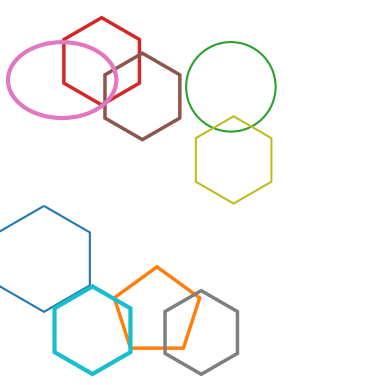[{"shape": "hexagon", "thickness": 1.5, "radius": 0.69, "center": [0.114, 0.328]}, {"shape": "pentagon", "thickness": 2.5, "radius": 0.58, "center": [0.408, 0.19]}, {"shape": "circle", "thickness": 1.5, "radius": 0.58, "center": [0.6, 0.774]}, {"shape": "hexagon", "thickness": 2.5, "radius": 0.57, "center": [0.264, 0.841]}, {"shape": "hexagon", "thickness": 2.5, "radius": 0.56, "center": [0.37, 0.75]}, {"shape": "oval", "thickness": 3, "radius": 0.7, "center": [0.161, 0.792]}, {"shape": "hexagon", "thickness": 2.5, "radius": 0.54, "center": [0.523, 0.136]}, {"shape": "hexagon", "thickness": 1.5, "radius": 0.57, "center": [0.607, 0.585]}, {"shape": "hexagon", "thickness": 3, "radius": 0.57, "center": [0.24, 0.142]}]